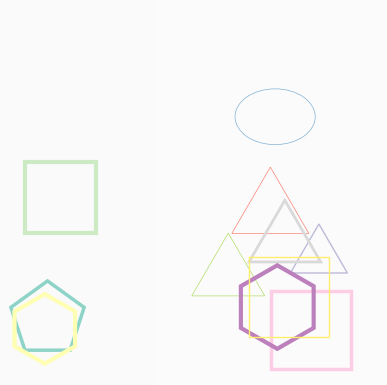[{"shape": "pentagon", "thickness": 2.5, "radius": 0.5, "center": [0.123, 0.171]}, {"shape": "hexagon", "thickness": 3, "radius": 0.45, "center": [0.116, 0.146]}, {"shape": "triangle", "thickness": 1, "radius": 0.42, "center": [0.823, 0.333]}, {"shape": "triangle", "thickness": 0.5, "radius": 0.57, "center": [0.698, 0.451]}, {"shape": "oval", "thickness": 0.5, "radius": 0.52, "center": [0.71, 0.697]}, {"shape": "triangle", "thickness": 0.5, "radius": 0.54, "center": [0.589, 0.286]}, {"shape": "square", "thickness": 2.5, "radius": 0.51, "center": [0.803, 0.143]}, {"shape": "triangle", "thickness": 2, "radius": 0.53, "center": [0.735, 0.373]}, {"shape": "hexagon", "thickness": 3, "radius": 0.54, "center": [0.716, 0.202]}, {"shape": "square", "thickness": 3, "radius": 0.46, "center": [0.157, 0.487]}, {"shape": "square", "thickness": 1, "radius": 0.52, "center": [0.746, 0.228]}]